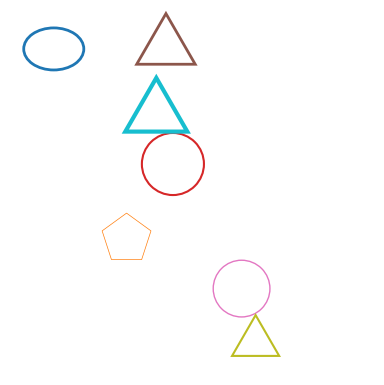[{"shape": "oval", "thickness": 2, "radius": 0.39, "center": [0.14, 0.873]}, {"shape": "pentagon", "thickness": 0.5, "radius": 0.33, "center": [0.329, 0.38]}, {"shape": "circle", "thickness": 1.5, "radius": 0.4, "center": [0.449, 0.574]}, {"shape": "triangle", "thickness": 2, "radius": 0.44, "center": [0.431, 0.877]}, {"shape": "circle", "thickness": 1, "radius": 0.37, "center": [0.627, 0.25]}, {"shape": "triangle", "thickness": 1.5, "radius": 0.35, "center": [0.664, 0.111]}, {"shape": "triangle", "thickness": 3, "radius": 0.46, "center": [0.406, 0.705]}]